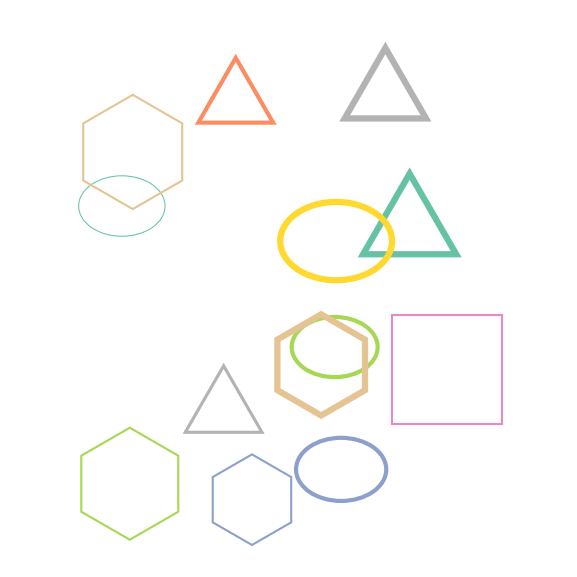[{"shape": "triangle", "thickness": 3, "radius": 0.47, "center": [0.709, 0.605]}, {"shape": "oval", "thickness": 0.5, "radius": 0.37, "center": [0.211, 0.642]}, {"shape": "triangle", "thickness": 2, "radius": 0.37, "center": [0.408, 0.824]}, {"shape": "hexagon", "thickness": 1, "radius": 0.39, "center": [0.436, 0.134]}, {"shape": "oval", "thickness": 2, "radius": 0.39, "center": [0.591, 0.186]}, {"shape": "square", "thickness": 1, "radius": 0.47, "center": [0.775, 0.359]}, {"shape": "oval", "thickness": 2, "radius": 0.37, "center": [0.58, 0.398]}, {"shape": "hexagon", "thickness": 1, "radius": 0.48, "center": [0.225, 0.162]}, {"shape": "oval", "thickness": 3, "radius": 0.48, "center": [0.582, 0.582]}, {"shape": "hexagon", "thickness": 1, "radius": 0.49, "center": [0.23, 0.736]}, {"shape": "hexagon", "thickness": 3, "radius": 0.44, "center": [0.556, 0.367]}, {"shape": "triangle", "thickness": 3, "radius": 0.41, "center": [0.667, 0.835]}, {"shape": "triangle", "thickness": 1.5, "radius": 0.38, "center": [0.387, 0.289]}]